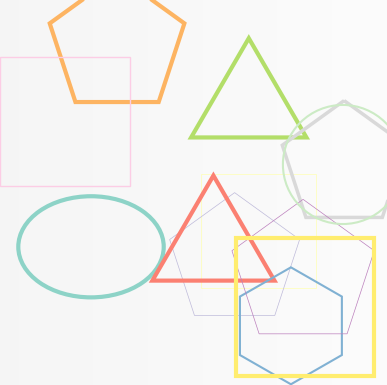[{"shape": "oval", "thickness": 3, "radius": 0.94, "center": [0.235, 0.359]}, {"shape": "square", "thickness": 0.5, "radius": 0.74, "center": [0.668, 0.399]}, {"shape": "pentagon", "thickness": 0.5, "radius": 0.88, "center": [0.605, 0.323]}, {"shape": "triangle", "thickness": 3, "radius": 0.91, "center": [0.551, 0.362]}, {"shape": "hexagon", "thickness": 1.5, "radius": 0.76, "center": [0.751, 0.154]}, {"shape": "pentagon", "thickness": 3, "radius": 0.91, "center": [0.302, 0.883]}, {"shape": "triangle", "thickness": 3, "radius": 0.86, "center": [0.642, 0.729]}, {"shape": "square", "thickness": 1, "radius": 0.84, "center": [0.169, 0.684]}, {"shape": "pentagon", "thickness": 2.5, "radius": 0.84, "center": [0.888, 0.571]}, {"shape": "pentagon", "thickness": 0.5, "radius": 0.97, "center": [0.782, 0.289]}, {"shape": "circle", "thickness": 1.5, "radius": 0.77, "center": [0.885, 0.573]}, {"shape": "square", "thickness": 3, "radius": 0.89, "center": [0.788, 0.203]}]